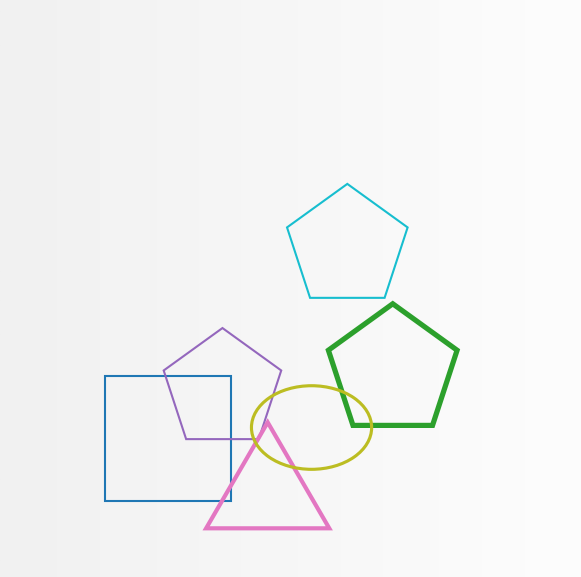[{"shape": "square", "thickness": 1, "radius": 0.54, "center": [0.289, 0.24]}, {"shape": "pentagon", "thickness": 2.5, "radius": 0.58, "center": [0.676, 0.357]}, {"shape": "pentagon", "thickness": 1, "radius": 0.53, "center": [0.383, 0.325]}, {"shape": "triangle", "thickness": 2, "radius": 0.61, "center": [0.461, 0.145]}, {"shape": "oval", "thickness": 1.5, "radius": 0.52, "center": [0.536, 0.259]}, {"shape": "pentagon", "thickness": 1, "radius": 0.55, "center": [0.598, 0.572]}]